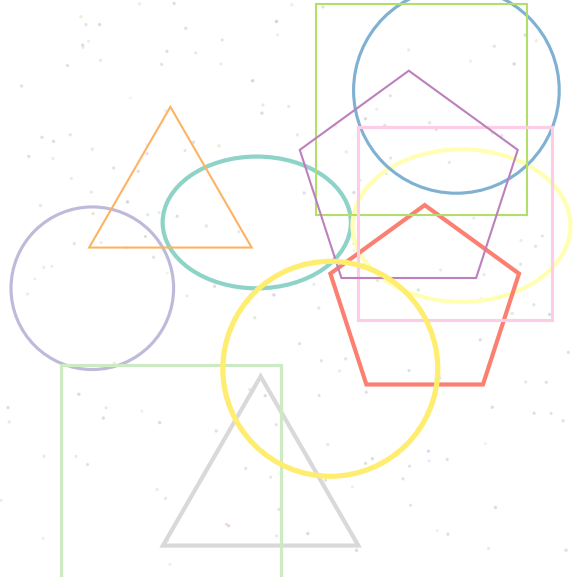[{"shape": "oval", "thickness": 2, "radius": 0.81, "center": [0.445, 0.614]}, {"shape": "oval", "thickness": 2, "radius": 0.94, "center": [0.799, 0.608]}, {"shape": "circle", "thickness": 1.5, "radius": 0.7, "center": [0.16, 0.5]}, {"shape": "pentagon", "thickness": 2, "radius": 0.86, "center": [0.735, 0.472]}, {"shape": "circle", "thickness": 1.5, "radius": 0.89, "center": [0.79, 0.843]}, {"shape": "triangle", "thickness": 1, "radius": 0.81, "center": [0.295, 0.652]}, {"shape": "square", "thickness": 1, "radius": 0.91, "center": [0.73, 0.81]}, {"shape": "square", "thickness": 1.5, "radius": 0.84, "center": [0.788, 0.612]}, {"shape": "triangle", "thickness": 2, "radius": 0.98, "center": [0.451, 0.152]}, {"shape": "pentagon", "thickness": 1, "radius": 0.99, "center": [0.708, 0.678]}, {"shape": "square", "thickness": 1.5, "radius": 0.95, "center": [0.296, 0.176]}, {"shape": "circle", "thickness": 2.5, "radius": 0.93, "center": [0.572, 0.36]}]